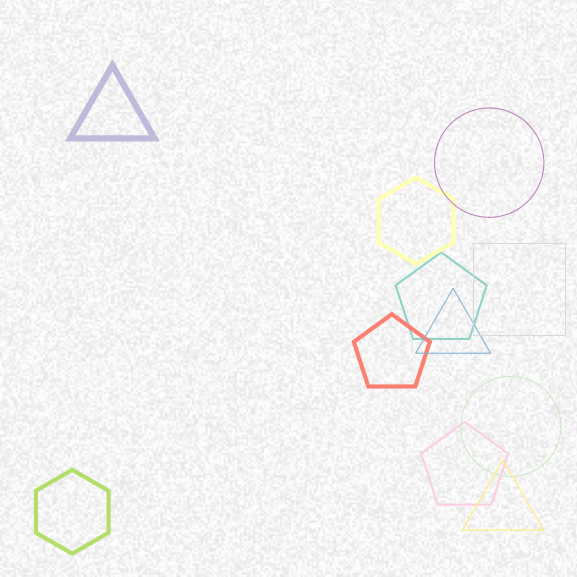[{"shape": "pentagon", "thickness": 1, "radius": 0.41, "center": [0.764, 0.479]}, {"shape": "hexagon", "thickness": 2, "radius": 0.37, "center": [0.72, 0.617]}, {"shape": "triangle", "thickness": 3, "radius": 0.42, "center": [0.195, 0.802]}, {"shape": "pentagon", "thickness": 2, "radius": 0.35, "center": [0.678, 0.386]}, {"shape": "triangle", "thickness": 0.5, "radius": 0.37, "center": [0.785, 0.425]}, {"shape": "hexagon", "thickness": 2, "radius": 0.36, "center": [0.125, 0.113]}, {"shape": "pentagon", "thickness": 1, "radius": 0.4, "center": [0.805, 0.189]}, {"shape": "square", "thickness": 0.5, "radius": 0.4, "center": [0.899, 0.499]}, {"shape": "circle", "thickness": 0.5, "radius": 0.47, "center": [0.847, 0.717]}, {"shape": "circle", "thickness": 0.5, "radius": 0.43, "center": [0.884, 0.261]}, {"shape": "triangle", "thickness": 0.5, "radius": 0.41, "center": [0.871, 0.122]}]